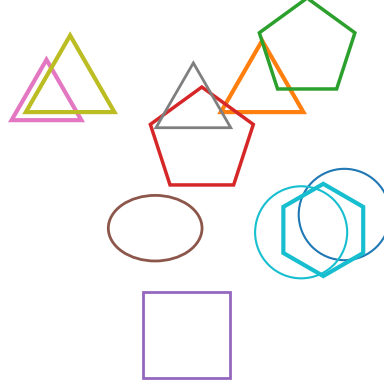[{"shape": "circle", "thickness": 1.5, "radius": 0.59, "center": [0.895, 0.443]}, {"shape": "triangle", "thickness": 3, "radius": 0.62, "center": [0.681, 0.771]}, {"shape": "pentagon", "thickness": 2.5, "radius": 0.65, "center": [0.798, 0.874]}, {"shape": "pentagon", "thickness": 2.5, "radius": 0.7, "center": [0.524, 0.633]}, {"shape": "square", "thickness": 2, "radius": 0.56, "center": [0.485, 0.129]}, {"shape": "oval", "thickness": 2, "radius": 0.61, "center": [0.403, 0.407]}, {"shape": "triangle", "thickness": 3, "radius": 0.52, "center": [0.121, 0.74]}, {"shape": "triangle", "thickness": 2, "radius": 0.56, "center": [0.502, 0.724]}, {"shape": "triangle", "thickness": 3, "radius": 0.66, "center": [0.182, 0.775]}, {"shape": "hexagon", "thickness": 3, "radius": 0.6, "center": [0.84, 0.403]}, {"shape": "circle", "thickness": 1.5, "radius": 0.6, "center": [0.782, 0.397]}]